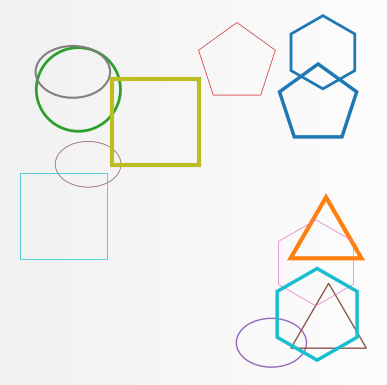[{"shape": "pentagon", "thickness": 2.5, "radius": 0.52, "center": [0.821, 0.729]}, {"shape": "hexagon", "thickness": 2, "radius": 0.48, "center": [0.833, 0.864]}, {"shape": "triangle", "thickness": 3, "radius": 0.53, "center": [0.841, 0.382]}, {"shape": "circle", "thickness": 2, "radius": 0.54, "center": [0.202, 0.768]}, {"shape": "pentagon", "thickness": 0.5, "radius": 0.52, "center": [0.612, 0.837]}, {"shape": "oval", "thickness": 1, "radius": 0.45, "center": [0.7, 0.11]}, {"shape": "oval", "thickness": 0.5, "radius": 0.42, "center": [0.227, 0.573]}, {"shape": "triangle", "thickness": 1, "radius": 0.56, "center": [0.848, 0.152]}, {"shape": "hexagon", "thickness": 0.5, "radius": 0.56, "center": [0.815, 0.317]}, {"shape": "oval", "thickness": 1.5, "radius": 0.48, "center": [0.188, 0.813]}, {"shape": "square", "thickness": 3, "radius": 0.56, "center": [0.401, 0.683]}, {"shape": "square", "thickness": 0.5, "radius": 0.56, "center": [0.164, 0.438]}, {"shape": "hexagon", "thickness": 2.5, "radius": 0.6, "center": [0.818, 0.184]}]